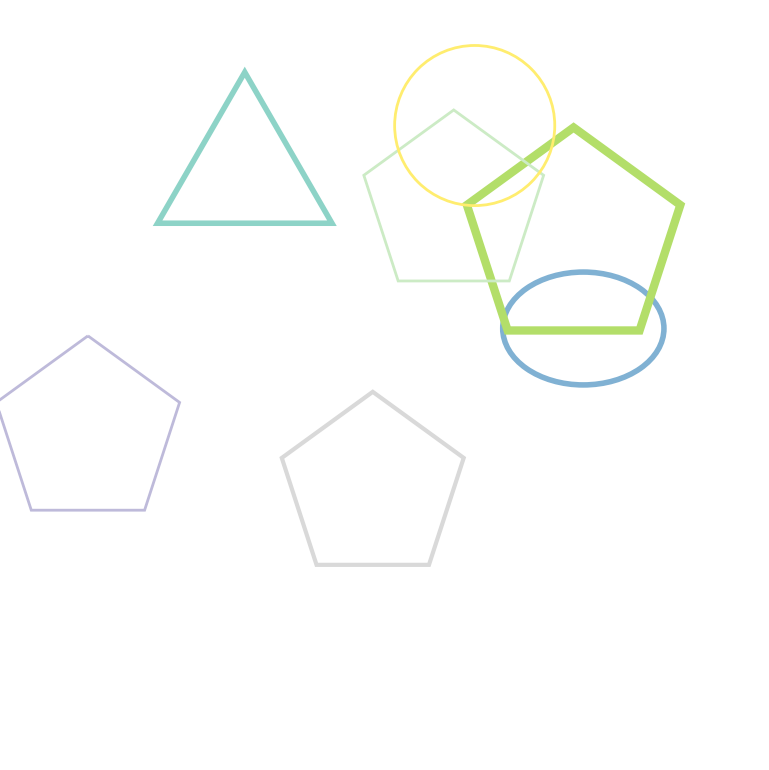[{"shape": "triangle", "thickness": 2, "radius": 0.65, "center": [0.318, 0.775]}, {"shape": "pentagon", "thickness": 1, "radius": 0.63, "center": [0.114, 0.439]}, {"shape": "oval", "thickness": 2, "radius": 0.52, "center": [0.758, 0.573]}, {"shape": "pentagon", "thickness": 3, "radius": 0.73, "center": [0.745, 0.689]}, {"shape": "pentagon", "thickness": 1.5, "radius": 0.62, "center": [0.484, 0.367]}, {"shape": "pentagon", "thickness": 1, "radius": 0.61, "center": [0.589, 0.734]}, {"shape": "circle", "thickness": 1, "radius": 0.52, "center": [0.616, 0.837]}]